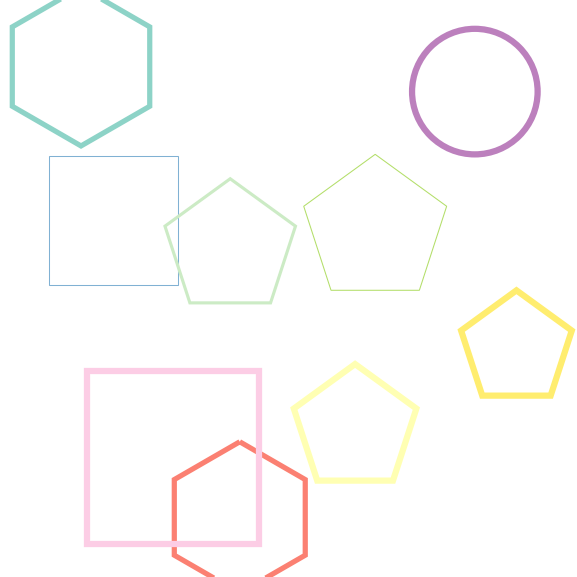[{"shape": "hexagon", "thickness": 2.5, "radius": 0.69, "center": [0.14, 0.884]}, {"shape": "pentagon", "thickness": 3, "radius": 0.56, "center": [0.615, 0.257]}, {"shape": "hexagon", "thickness": 2.5, "radius": 0.65, "center": [0.415, 0.103]}, {"shape": "square", "thickness": 0.5, "radius": 0.56, "center": [0.196, 0.617]}, {"shape": "pentagon", "thickness": 0.5, "radius": 0.65, "center": [0.65, 0.602]}, {"shape": "square", "thickness": 3, "radius": 0.75, "center": [0.299, 0.207]}, {"shape": "circle", "thickness": 3, "radius": 0.54, "center": [0.822, 0.841]}, {"shape": "pentagon", "thickness": 1.5, "radius": 0.59, "center": [0.399, 0.571]}, {"shape": "pentagon", "thickness": 3, "radius": 0.5, "center": [0.894, 0.396]}]